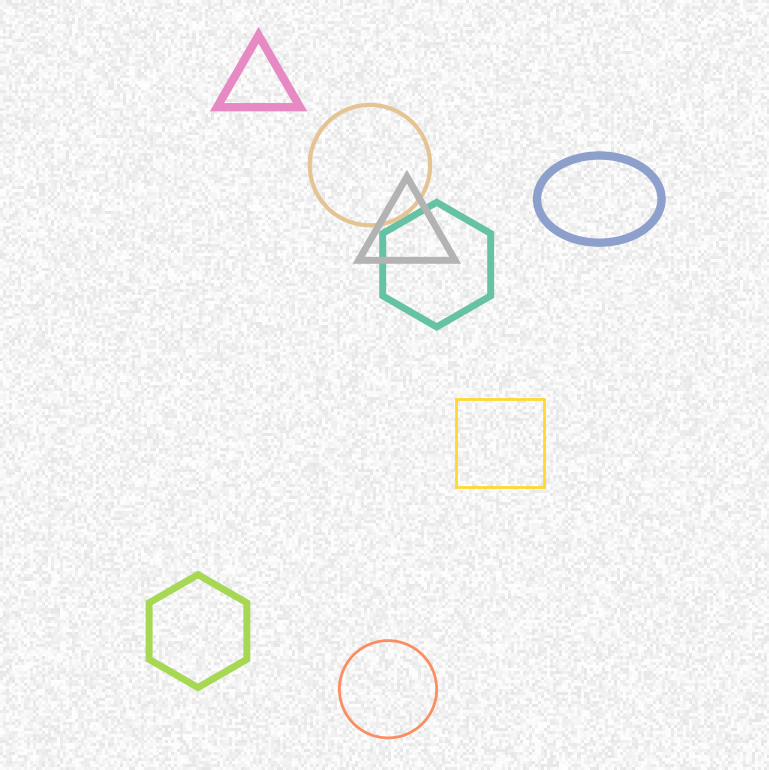[{"shape": "hexagon", "thickness": 2.5, "radius": 0.4, "center": [0.567, 0.656]}, {"shape": "circle", "thickness": 1, "radius": 0.32, "center": [0.504, 0.105]}, {"shape": "oval", "thickness": 3, "radius": 0.4, "center": [0.778, 0.741]}, {"shape": "triangle", "thickness": 3, "radius": 0.31, "center": [0.336, 0.892]}, {"shape": "hexagon", "thickness": 2.5, "radius": 0.37, "center": [0.257, 0.18]}, {"shape": "square", "thickness": 1, "radius": 0.29, "center": [0.65, 0.425]}, {"shape": "circle", "thickness": 1.5, "radius": 0.39, "center": [0.48, 0.786]}, {"shape": "triangle", "thickness": 2.5, "radius": 0.36, "center": [0.528, 0.698]}]